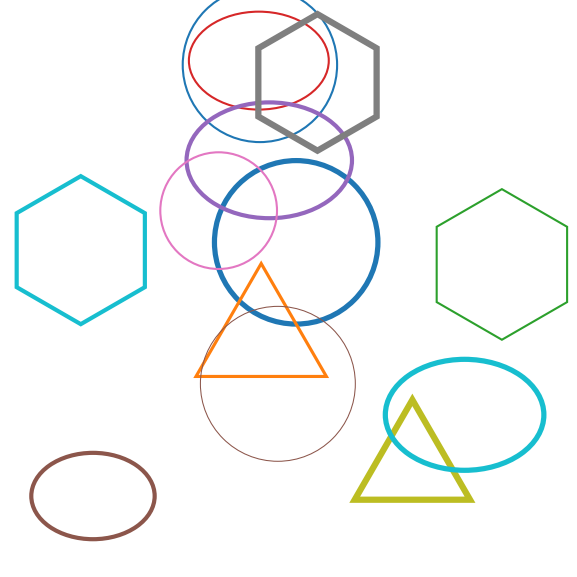[{"shape": "circle", "thickness": 1, "radius": 0.67, "center": [0.45, 0.887]}, {"shape": "circle", "thickness": 2.5, "radius": 0.71, "center": [0.513, 0.58]}, {"shape": "triangle", "thickness": 1.5, "radius": 0.65, "center": [0.452, 0.412]}, {"shape": "hexagon", "thickness": 1, "radius": 0.65, "center": [0.869, 0.541]}, {"shape": "oval", "thickness": 1, "radius": 0.61, "center": [0.448, 0.894]}, {"shape": "oval", "thickness": 2, "radius": 0.72, "center": [0.466, 0.722]}, {"shape": "circle", "thickness": 0.5, "radius": 0.67, "center": [0.481, 0.334]}, {"shape": "oval", "thickness": 2, "radius": 0.53, "center": [0.161, 0.14]}, {"shape": "circle", "thickness": 1, "radius": 0.51, "center": [0.379, 0.634]}, {"shape": "hexagon", "thickness": 3, "radius": 0.59, "center": [0.55, 0.856]}, {"shape": "triangle", "thickness": 3, "radius": 0.58, "center": [0.714, 0.191]}, {"shape": "hexagon", "thickness": 2, "radius": 0.64, "center": [0.14, 0.566]}, {"shape": "oval", "thickness": 2.5, "radius": 0.69, "center": [0.804, 0.281]}]